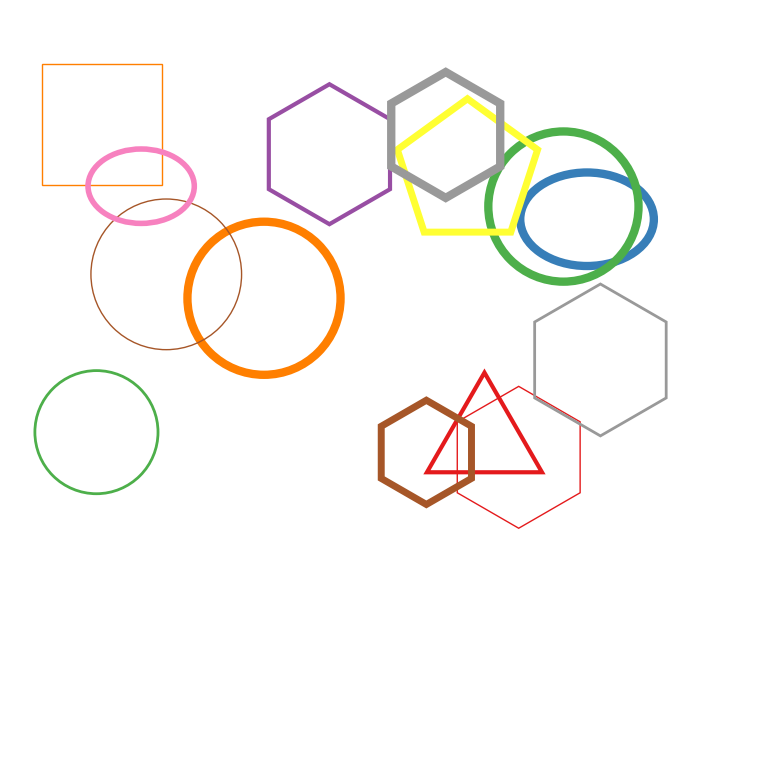[{"shape": "triangle", "thickness": 1.5, "radius": 0.43, "center": [0.629, 0.43]}, {"shape": "hexagon", "thickness": 0.5, "radius": 0.46, "center": [0.674, 0.406]}, {"shape": "oval", "thickness": 3, "radius": 0.43, "center": [0.762, 0.715]}, {"shape": "circle", "thickness": 3, "radius": 0.49, "center": [0.732, 0.732]}, {"shape": "circle", "thickness": 1, "radius": 0.4, "center": [0.125, 0.439]}, {"shape": "hexagon", "thickness": 1.5, "radius": 0.45, "center": [0.428, 0.8]}, {"shape": "circle", "thickness": 3, "radius": 0.5, "center": [0.343, 0.613]}, {"shape": "square", "thickness": 0.5, "radius": 0.39, "center": [0.133, 0.838]}, {"shape": "pentagon", "thickness": 2.5, "radius": 0.48, "center": [0.607, 0.776]}, {"shape": "hexagon", "thickness": 2.5, "radius": 0.34, "center": [0.554, 0.413]}, {"shape": "circle", "thickness": 0.5, "radius": 0.49, "center": [0.216, 0.644]}, {"shape": "oval", "thickness": 2, "radius": 0.35, "center": [0.183, 0.758]}, {"shape": "hexagon", "thickness": 1, "radius": 0.49, "center": [0.78, 0.533]}, {"shape": "hexagon", "thickness": 3, "radius": 0.41, "center": [0.579, 0.825]}]